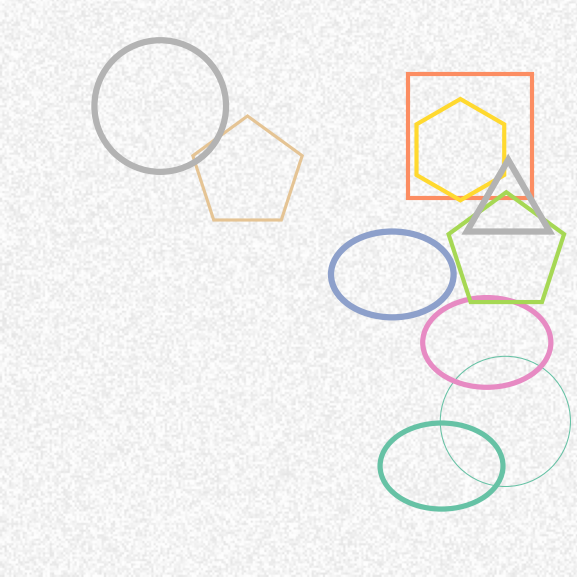[{"shape": "oval", "thickness": 2.5, "radius": 0.53, "center": [0.765, 0.192]}, {"shape": "circle", "thickness": 0.5, "radius": 0.56, "center": [0.875, 0.269]}, {"shape": "square", "thickness": 2, "radius": 0.54, "center": [0.814, 0.763]}, {"shape": "oval", "thickness": 3, "radius": 0.53, "center": [0.679, 0.524]}, {"shape": "oval", "thickness": 2.5, "radius": 0.55, "center": [0.843, 0.406]}, {"shape": "pentagon", "thickness": 2, "radius": 0.53, "center": [0.877, 0.561]}, {"shape": "hexagon", "thickness": 2, "radius": 0.44, "center": [0.797, 0.74]}, {"shape": "pentagon", "thickness": 1.5, "radius": 0.5, "center": [0.429, 0.699]}, {"shape": "triangle", "thickness": 3, "radius": 0.41, "center": [0.88, 0.64]}, {"shape": "circle", "thickness": 3, "radius": 0.57, "center": [0.277, 0.816]}]